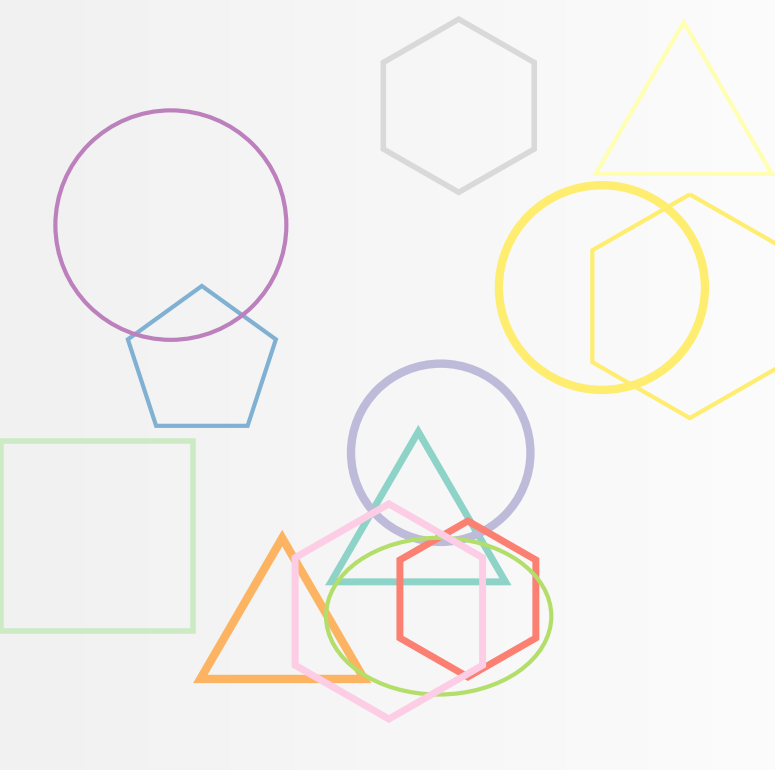[{"shape": "triangle", "thickness": 2.5, "radius": 0.65, "center": [0.54, 0.309]}, {"shape": "triangle", "thickness": 1.5, "radius": 0.66, "center": [0.882, 0.84]}, {"shape": "circle", "thickness": 3, "radius": 0.58, "center": [0.569, 0.412]}, {"shape": "hexagon", "thickness": 2.5, "radius": 0.51, "center": [0.604, 0.222]}, {"shape": "pentagon", "thickness": 1.5, "radius": 0.5, "center": [0.26, 0.528]}, {"shape": "triangle", "thickness": 3, "radius": 0.61, "center": [0.364, 0.179]}, {"shape": "oval", "thickness": 1.5, "radius": 0.73, "center": [0.566, 0.2]}, {"shape": "hexagon", "thickness": 2.5, "radius": 0.7, "center": [0.502, 0.206]}, {"shape": "hexagon", "thickness": 2, "radius": 0.56, "center": [0.592, 0.863]}, {"shape": "circle", "thickness": 1.5, "radius": 0.75, "center": [0.22, 0.708]}, {"shape": "square", "thickness": 2, "radius": 0.62, "center": [0.125, 0.304]}, {"shape": "circle", "thickness": 3, "radius": 0.66, "center": [0.777, 0.627]}, {"shape": "hexagon", "thickness": 1.5, "radius": 0.73, "center": [0.89, 0.602]}]